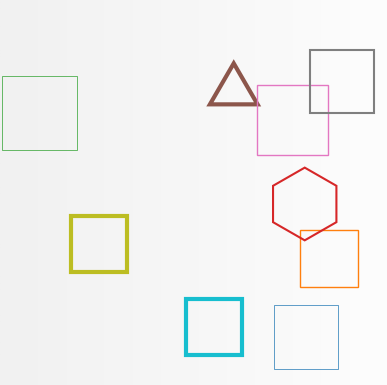[{"shape": "square", "thickness": 0.5, "radius": 0.41, "center": [0.789, 0.124]}, {"shape": "square", "thickness": 1, "radius": 0.37, "center": [0.848, 0.329]}, {"shape": "square", "thickness": 0.5, "radius": 0.48, "center": [0.102, 0.706]}, {"shape": "hexagon", "thickness": 1.5, "radius": 0.47, "center": [0.786, 0.47]}, {"shape": "triangle", "thickness": 3, "radius": 0.35, "center": [0.603, 0.764]}, {"shape": "square", "thickness": 1, "radius": 0.45, "center": [0.755, 0.687]}, {"shape": "square", "thickness": 1.5, "radius": 0.41, "center": [0.882, 0.788]}, {"shape": "square", "thickness": 3, "radius": 0.36, "center": [0.256, 0.366]}, {"shape": "square", "thickness": 3, "radius": 0.36, "center": [0.552, 0.15]}]